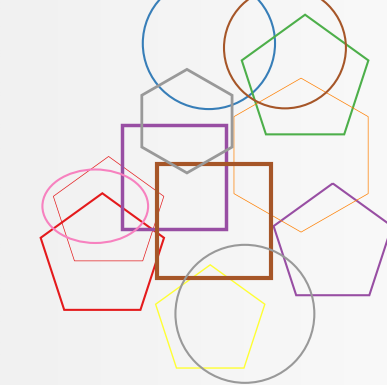[{"shape": "pentagon", "thickness": 1.5, "radius": 0.84, "center": [0.264, 0.331]}, {"shape": "pentagon", "thickness": 0.5, "radius": 0.75, "center": [0.28, 0.444]}, {"shape": "circle", "thickness": 1.5, "radius": 0.85, "center": [0.539, 0.887]}, {"shape": "pentagon", "thickness": 1.5, "radius": 0.86, "center": [0.787, 0.79]}, {"shape": "pentagon", "thickness": 1.5, "radius": 0.8, "center": [0.859, 0.363]}, {"shape": "square", "thickness": 2.5, "radius": 0.67, "center": [0.448, 0.54]}, {"shape": "hexagon", "thickness": 0.5, "radius": 1.0, "center": [0.777, 0.597]}, {"shape": "pentagon", "thickness": 1, "radius": 0.74, "center": [0.543, 0.164]}, {"shape": "square", "thickness": 3, "radius": 0.73, "center": [0.551, 0.426]}, {"shape": "circle", "thickness": 1.5, "radius": 0.79, "center": [0.735, 0.876]}, {"shape": "oval", "thickness": 1.5, "radius": 0.68, "center": [0.246, 0.464]}, {"shape": "hexagon", "thickness": 2, "radius": 0.67, "center": [0.482, 0.685]}, {"shape": "circle", "thickness": 1.5, "radius": 0.9, "center": [0.632, 0.185]}]